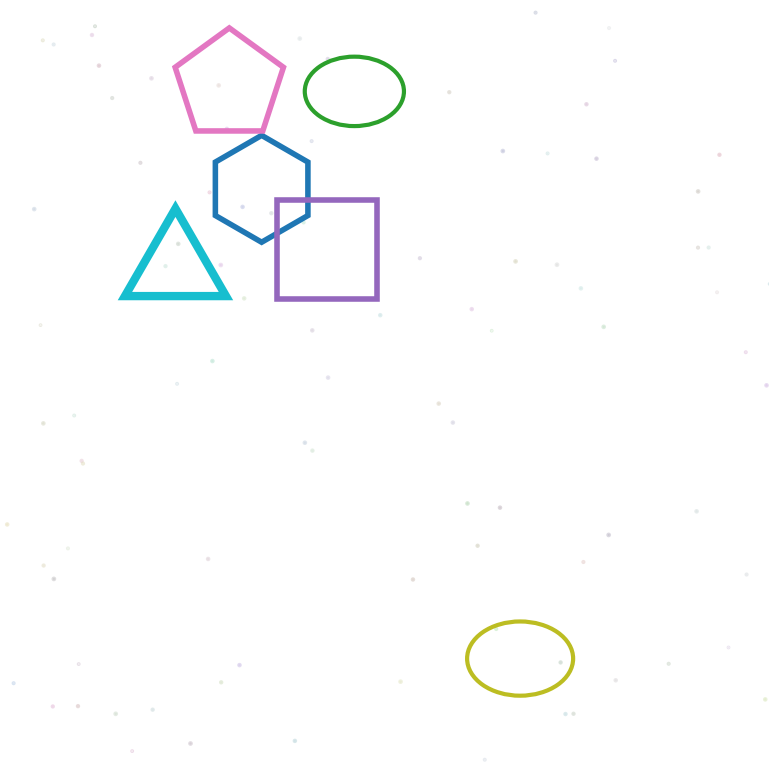[{"shape": "hexagon", "thickness": 2, "radius": 0.35, "center": [0.34, 0.755]}, {"shape": "oval", "thickness": 1.5, "radius": 0.32, "center": [0.46, 0.881]}, {"shape": "square", "thickness": 2, "radius": 0.32, "center": [0.424, 0.676]}, {"shape": "pentagon", "thickness": 2, "radius": 0.37, "center": [0.298, 0.89]}, {"shape": "oval", "thickness": 1.5, "radius": 0.34, "center": [0.675, 0.145]}, {"shape": "triangle", "thickness": 3, "radius": 0.38, "center": [0.228, 0.653]}]